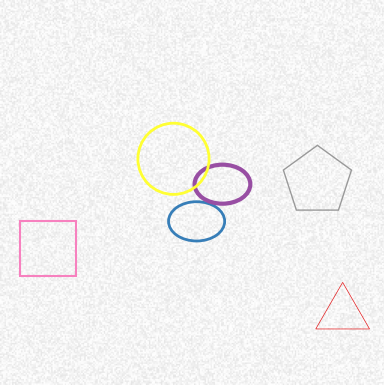[{"shape": "triangle", "thickness": 0.5, "radius": 0.4, "center": [0.89, 0.186]}, {"shape": "oval", "thickness": 2, "radius": 0.36, "center": [0.511, 0.425]}, {"shape": "oval", "thickness": 3, "radius": 0.36, "center": [0.578, 0.522]}, {"shape": "circle", "thickness": 2, "radius": 0.46, "center": [0.451, 0.588]}, {"shape": "square", "thickness": 1.5, "radius": 0.36, "center": [0.124, 0.354]}, {"shape": "pentagon", "thickness": 1, "radius": 0.46, "center": [0.824, 0.53]}]